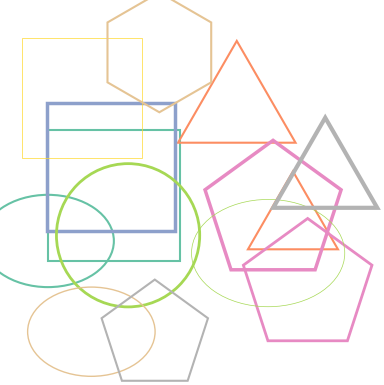[{"shape": "square", "thickness": 1.5, "radius": 0.85, "center": [0.296, 0.493]}, {"shape": "oval", "thickness": 1.5, "radius": 0.86, "center": [0.124, 0.374]}, {"shape": "triangle", "thickness": 1.5, "radius": 0.88, "center": [0.615, 0.717]}, {"shape": "triangle", "thickness": 1.5, "radius": 0.67, "center": [0.761, 0.42]}, {"shape": "square", "thickness": 2.5, "radius": 0.83, "center": [0.289, 0.565]}, {"shape": "pentagon", "thickness": 2.5, "radius": 0.93, "center": [0.709, 0.45]}, {"shape": "pentagon", "thickness": 2, "radius": 0.88, "center": [0.799, 0.257]}, {"shape": "circle", "thickness": 2, "radius": 0.93, "center": [0.333, 0.389]}, {"shape": "oval", "thickness": 0.5, "radius": 1.0, "center": [0.696, 0.343]}, {"shape": "square", "thickness": 0.5, "radius": 0.78, "center": [0.213, 0.745]}, {"shape": "oval", "thickness": 1, "radius": 0.83, "center": [0.237, 0.138]}, {"shape": "hexagon", "thickness": 1.5, "radius": 0.78, "center": [0.414, 0.864]}, {"shape": "triangle", "thickness": 3, "radius": 0.78, "center": [0.845, 0.538]}, {"shape": "pentagon", "thickness": 1.5, "radius": 0.73, "center": [0.402, 0.129]}]